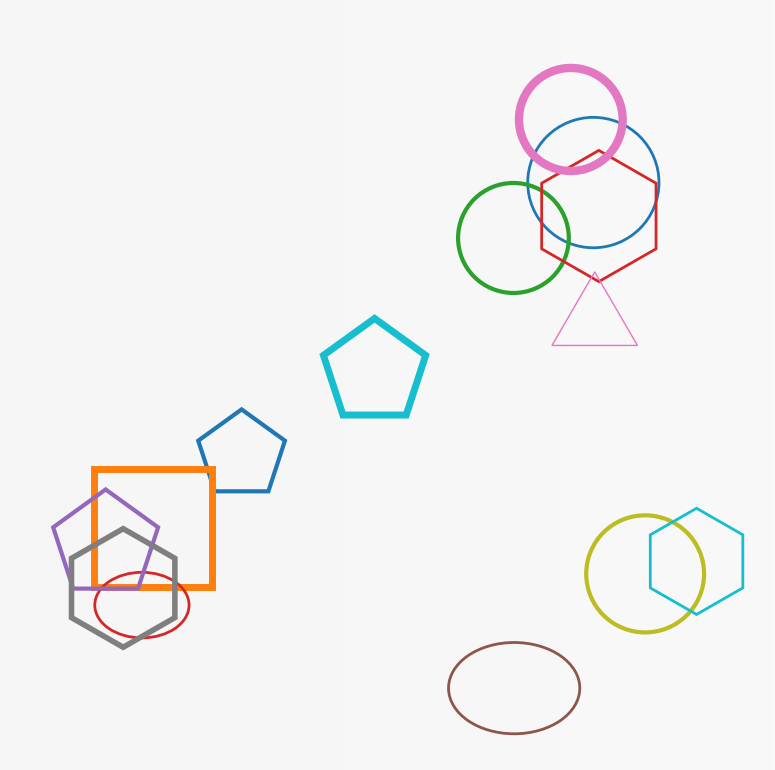[{"shape": "pentagon", "thickness": 1.5, "radius": 0.29, "center": [0.312, 0.41]}, {"shape": "circle", "thickness": 1, "radius": 0.42, "center": [0.766, 0.763]}, {"shape": "square", "thickness": 2.5, "radius": 0.38, "center": [0.197, 0.314]}, {"shape": "circle", "thickness": 1.5, "radius": 0.36, "center": [0.663, 0.691]}, {"shape": "hexagon", "thickness": 1, "radius": 0.43, "center": [0.773, 0.719]}, {"shape": "oval", "thickness": 1, "radius": 0.3, "center": [0.183, 0.214]}, {"shape": "pentagon", "thickness": 1.5, "radius": 0.36, "center": [0.136, 0.293]}, {"shape": "oval", "thickness": 1, "radius": 0.42, "center": [0.663, 0.106]}, {"shape": "triangle", "thickness": 0.5, "radius": 0.32, "center": [0.767, 0.583]}, {"shape": "circle", "thickness": 3, "radius": 0.33, "center": [0.737, 0.845]}, {"shape": "hexagon", "thickness": 2, "radius": 0.39, "center": [0.159, 0.236]}, {"shape": "circle", "thickness": 1.5, "radius": 0.38, "center": [0.832, 0.255]}, {"shape": "pentagon", "thickness": 2.5, "radius": 0.35, "center": [0.483, 0.517]}, {"shape": "hexagon", "thickness": 1, "radius": 0.34, "center": [0.899, 0.271]}]